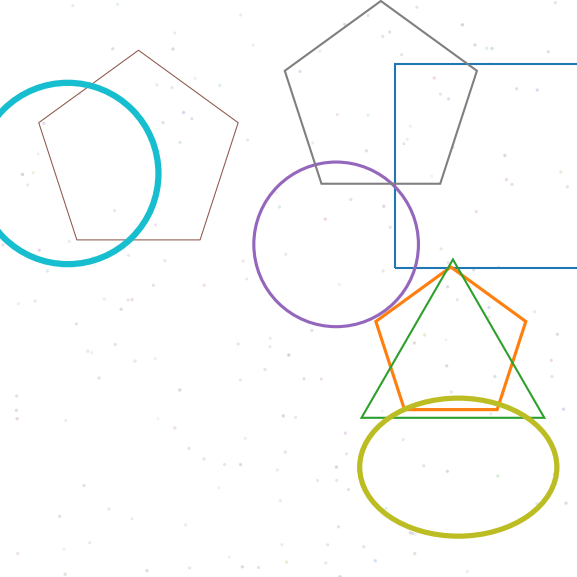[{"shape": "square", "thickness": 1, "radius": 0.88, "center": [0.86, 0.711]}, {"shape": "pentagon", "thickness": 1.5, "radius": 0.68, "center": [0.781, 0.4]}, {"shape": "triangle", "thickness": 1, "radius": 0.91, "center": [0.784, 0.367]}, {"shape": "circle", "thickness": 1.5, "radius": 0.71, "center": [0.582, 0.576]}, {"shape": "pentagon", "thickness": 0.5, "radius": 0.91, "center": [0.24, 0.731]}, {"shape": "pentagon", "thickness": 1, "radius": 0.87, "center": [0.659, 0.822]}, {"shape": "oval", "thickness": 2.5, "radius": 0.85, "center": [0.794, 0.19]}, {"shape": "circle", "thickness": 3, "radius": 0.79, "center": [0.117, 0.699]}]